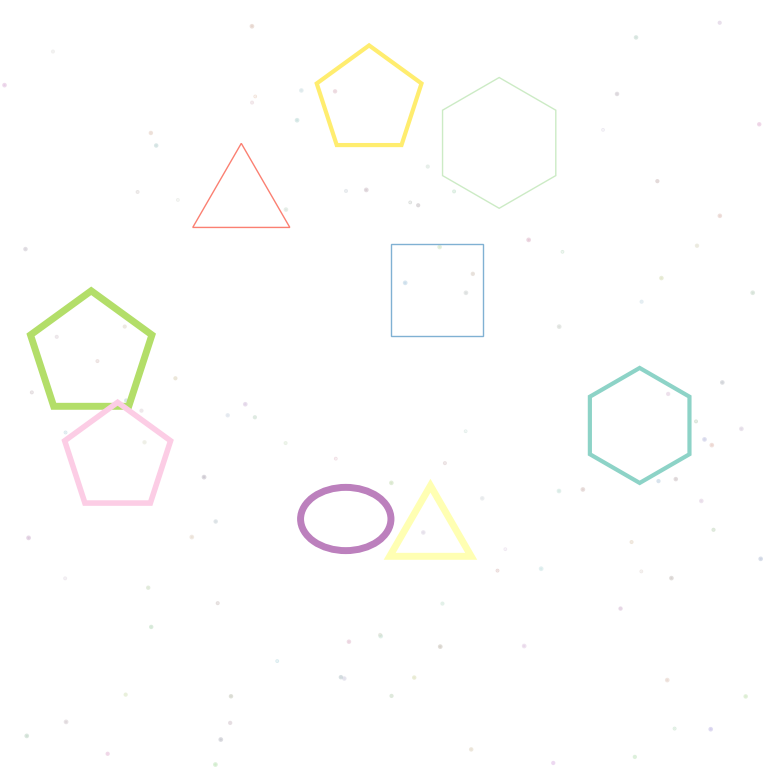[{"shape": "hexagon", "thickness": 1.5, "radius": 0.37, "center": [0.831, 0.447]}, {"shape": "triangle", "thickness": 2.5, "radius": 0.31, "center": [0.559, 0.308]}, {"shape": "triangle", "thickness": 0.5, "radius": 0.36, "center": [0.313, 0.741]}, {"shape": "square", "thickness": 0.5, "radius": 0.3, "center": [0.567, 0.623]}, {"shape": "pentagon", "thickness": 2.5, "radius": 0.41, "center": [0.118, 0.539]}, {"shape": "pentagon", "thickness": 2, "radius": 0.36, "center": [0.153, 0.405]}, {"shape": "oval", "thickness": 2.5, "radius": 0.29, "center": [0.449, 0.326]}, {"shape": "hexagon", "thickness": 0.5, "radius": 0.42, "center": [0.648, 0.814]}, {"shape": "pentagon", "thickness": 1.5, "radius": 0.36, "center": [0.479, 0.869]}]